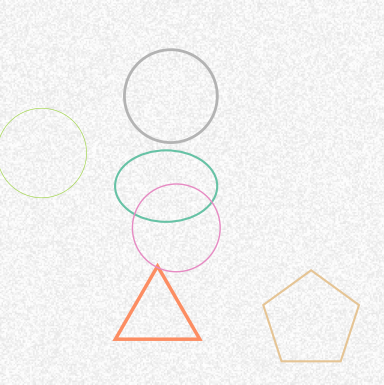[{"shape": "oval", "thickness": 1.5, "radius": 0.66, "center": [0.432, 0.517]}, {"shape": "triangle", "thickness": 2.5, "radius": 0.63, "center": [0.409, 0.182]}, {"shape": "circle", "thickness": 1, "radius": 0.57, "center": [0.458, 0.408]}, {"shape": "circle", "thickness": 0.5, "radius": 0.58, "center": [0.109, 0.603]}, {"shape": "pentagon", "thickness": 1.5, "radius": 0.65, "center": [0.808, 0.167]}, {"shape": "circle", "thickness": 2, "radius": 0.6, "center": [0.444, 0.75]}]